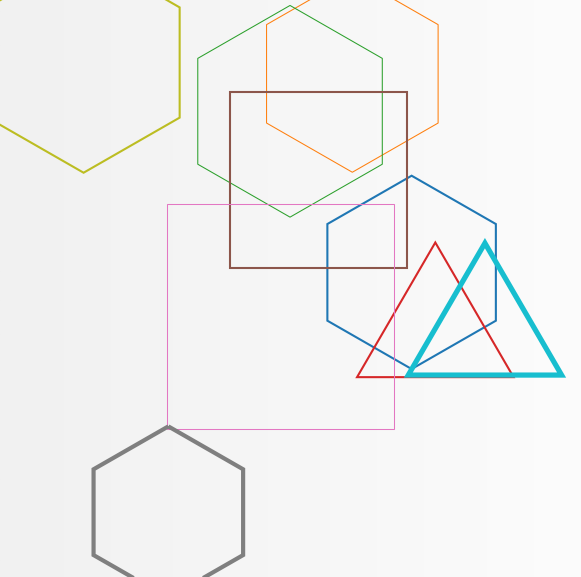[{"shape": "hexagon", "thickness": 1, "radius": 0.84, "center": [0.708, 0.528]}, {"shape": "hexagon", "thickness": 0.5, "radius": 0.85, "center": [0.606, 0.871]}, {"shape": "hexagon", "thickness": 0.5, "radius": 0.92, "center": [0.499, 0.806]}, {"shape": "triangle", "thickness": 1, "radius": 0.78, "center": [0.749, 0.424]}, {"shape": "square", "thickness": 1, "radius": 0.76, "center": [0.547, 0.688]}, {"shape": "square", "thickness": 0.5, "radius": 0.97, "center": [0.482, 0.451]}, {"shape": "hexagon", "thickness": 2, "radius": 0.74, "center": [0.29, 0.112]}, {"shape": "hexagon", "thickness": 1, "radius": 0.95, "center": [0.144, 0.891]}, {"shape": "triangle", "thickness": 2.5, "radius": 0.76, "center": [0.834, 0.426]}]